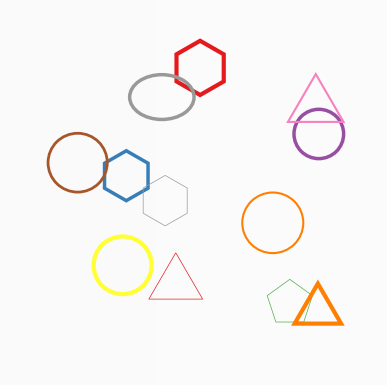[{"shape": "triangle", "thickness": 0.5, "radius": 0.4, "center": [0.454, 0.263]}, {"shape": "hexagon", "thickness": 3, "radius": 0.35, "center": [0.516, 0.824]}, {"shape": "hexagon", "thickness": 2.5, "radius": 0.32, "center": [0.326, 0.544]}, {"shape": "pentagon", "thickness": 0.5, "radius": 0.31, "center": [0.748, 0.213]}, {"shape": "circle", "thickness": 2.5, "radius": 0.32, "center": [0.823, 0.652]}, {"shape": "triangle", "thickness": 3, "radius": 0.35, "center": [0.82, 0.194]}, {"shape": "circle", "thickness": 1.5, "radius": 0.39, "center": [0.704, 0.421]}, {"shape": "circle", "thickness": 3, "radius": 0.37, "center": [0.316, 0.311]}, {"shape": "circle", "thickness": 2, "radius": 0.38, "center": [0.2, 0.577]}, {"shape": "triangle", "thickness": 1.5, "radius": 0.41, "center": [0.815, 0.725]}, {"shape": "oval", "thickness": 2.5, "radius": 0.42, "center": [0.418, 0.748]}, {"shape": "hexagon", "thickness": 0.5, "radius": 0.33, "center": [0.426, 0.479]}]